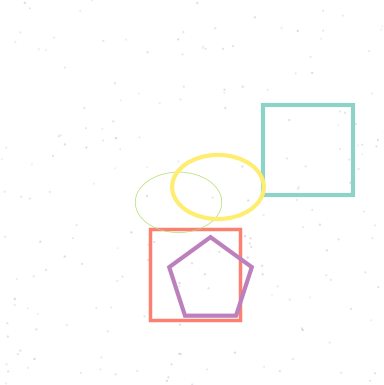[{"shape": "square", "thickness": 3, "radius": 0.58, "center": [0.8, 0.61]}, {"shape": "square", "thickness": 2.5, "radius": 0.59, "center": [0.506, 0.287]}, {"shape": "oval", "thickness": 0.5, "radius": 0.56, "center": [0.464, 0.474]}, {"shape": "pentagon", "thickness": 3, "radius": 0.56, "center": [0.547, 0.271]}, {"shape": "oval", "thickness": 3, "radius": 0.6, "center": [0.566, 0.514]}]